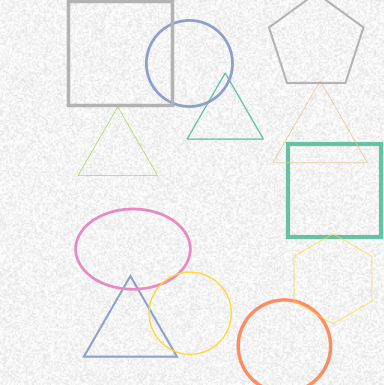[{"shape": "triangle", "thickness": 1, "radius": 0.57, "center": [0.585, 0.696]}, {"shape": "square", "thickness": 3, "radius": 0.6, "center": [0.868, 0.505]}, {"shape": "circle", "thickness": 2.5, "radius": 0.6, "center": [0.739, 0.101]}, {"shape": "circle", "thickness": 2, "radius": 0.56, "center": [0.492, 0.835]}, {"shape": "triangle", "thickness": 1.5, "radius": 0.7, "center": [0.339, 0.143]}, {"shape": "oval", "thickness": 2, "radius": 0.74, "center": [0.345, 0.353]}, {"shape": "triangle", "thickness": 0.5, "radius": 0.6, "center": [0.306, 0.603]}, {"shape": "hexagon", "thickness": 0.5, "radius": 0.58, "center": [0.865, 0.276]}, {"shape": "circle", "thickness": 1, "radius": 0.53, "center": [0.494, 0.186]}, {"shape": "triangle", "thickness": 0.5, "radius": 0.71, "center": [0.832, 0.648]}, {"shape": "square", "thickness": 2.5, "radius": 0.68, "center": [0.311, 0.862]}, {"shape": "pentagon", "thickness": 1.5, "radius": 0.65, "center": [0.821, 0.889]}]